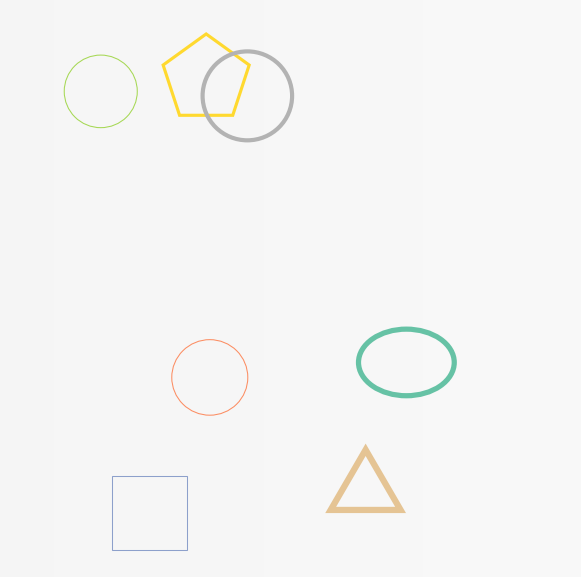[{"shape": "oval", "thickness": 2.5, "radius": 0.41, "center": [0.699, 0.372]}, {"shape": "circle", "thickness": 0.5, "radius": 0.33, "center": [0.361, 0.346]}, {"shape": "square", "thickness": 0.5, "radius": 0.32, "center": [0.257, 0.111]}, {"shape": "circle", "thickness": 0.5, "radius": 0.31, "center": [0.173, 0.841]}, {"shape": "pentagon", "thickness": 1.5, "radius": 0.39, "center": [0.355, 0.862]}, {"shape": "triangle", "thickness": 3, "radius": 0.35, "center": [0.629, 0.151]}, {"shape": "circle", "thickness": 2, "radius": 0.39, "center": [0.426, 0.833]}]